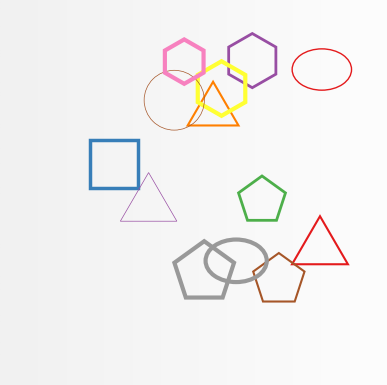[{"shape": "triangle", "thickness": 1.5, "radius": 0.42, "center": [0.826, 0.355]}, {"shape": "oval", "thickness": 1, "radius": 0.38, "center": [0.831, 0.819]}, {"shape": "square", "thickness": 2.5, "radius": 0.31, "center": [0.294, 0.573]}, {"shape": "pentagon", "thickness": 2, "radius": 0.32, "center": [0.676, 0.479]}, {"shape": "triangle", "thickness": 0.5, "radius": 0.42, "center": [0.383, 0.468]}, {"shape": "hexagon", "thickness": 2, "radius": 0.35, "center": [0.651, 0.843]}, {"shape": "triangle", "thickness": 1.5, "radius": 0.38, "center": [0.55, 0.712]}, {"shape": "hexagon", "thickness": 3, "radius": 0.35, "center": [0.572, 0.77]}, {"shape": "circle", "thickness": 0.5, "radius": 0.39, "center": [0.45, 0.74]}, {"shape": "pentagon", "thickness": 1.5, "radius": 0.35, "center": [0.72, 0.273]}, {"shape": "hexagon", "thickness": 3, "radius": 0.29, "center": [0.475, 0.84]}, {"shape": "pentagon", "thickness": 3, "radius": 0.4, "center": [0.527, 0.293]}, {"shape": "oval", "thickness": 3, "radius": 0.39, "center": [0.609, 0.323]}]